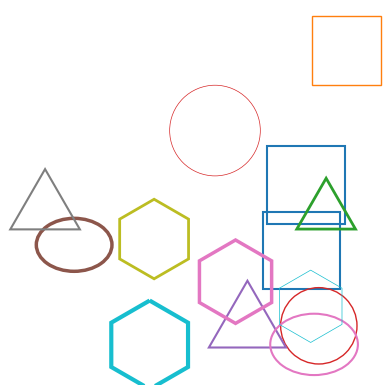[{"shape": "square", "thickness": 1.5, "radius": 0.51, "center": [0.795, 0.52]}, {"shape": "square", "thickness": 1.5, "radius": 0.5, "center": [0.784, 0.35]}, {"shape": "square", "thickness": 1, "radius": 0.45, "center": [0.9, 0.868]}, {"shape": "triangle", "thickness": 2, "radius": 0.44, "center": [0.847, 0.449]}, {"shape": "circle", "thickness": 1, "radius": 0.5, "center": [0.828, 0.154]}, {"shape": "circle", "thickness": 0.5, "radius": 0.59, "center": [0.558, 0.661]}, {"shape": "triangle", "thickness": 1.5, "radius": 0.58, "center": [0.643, 0.155]}, {"shape": "oval", "thickness": 2.5, "radius": 0.49, "center": [0.193, 0.364]}, {"shape": "hexagon", "thickness": 2.5, "radius": 0.54, "center": [0.612, 0.268]}, {"shape": "oval", "thickness": 1.5, "radius": 0.57, "center": [0.816, 0.105]}, {"shape": "triangle", "thickness": 1.5, "radius": 0.52, "center": [0.117, 0.456]}, {"shape": "hexagon", "thickness": 2, "radius": 0.52, "center": [0.4, 0.379]}, {"shape": "hexagon", "thickness": 0.5, "radius": 0.47, "center": [0.807, 0.204]}, {"shape": "hexagon", "thickness": 3, "radius": 0.58, "center": [0.389, 0.104]}]